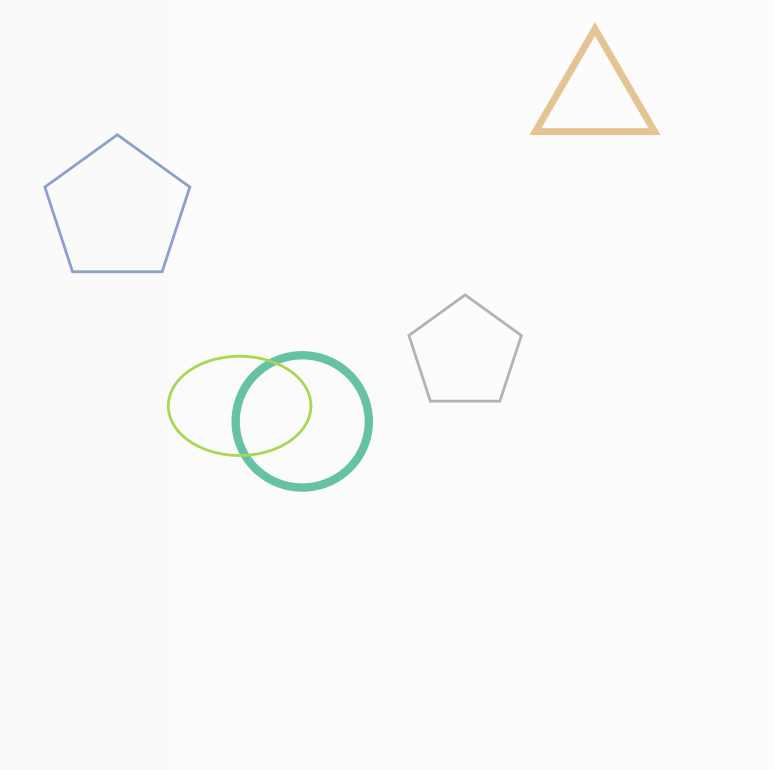[{"shape": "circle", "thickness": 3, "radius": 0.43, "center": [0.39, 0.453]}, {"shape": "pentagon", "thickness": 1, "radius": 0.49, "center": [0.151, 0.727]}, {"shape": "oval", "thickness": 1, "radius": 0.46, "center": [0.309, 0.473]}, {"shape": "triangle", "thickness": 2.5, "radius": 0.44, "center": [0.768, 0.873]}, {"shape": "pentagon", "thickness": 1, "radius": 0.38, "center": [0.6, 0.541]}]